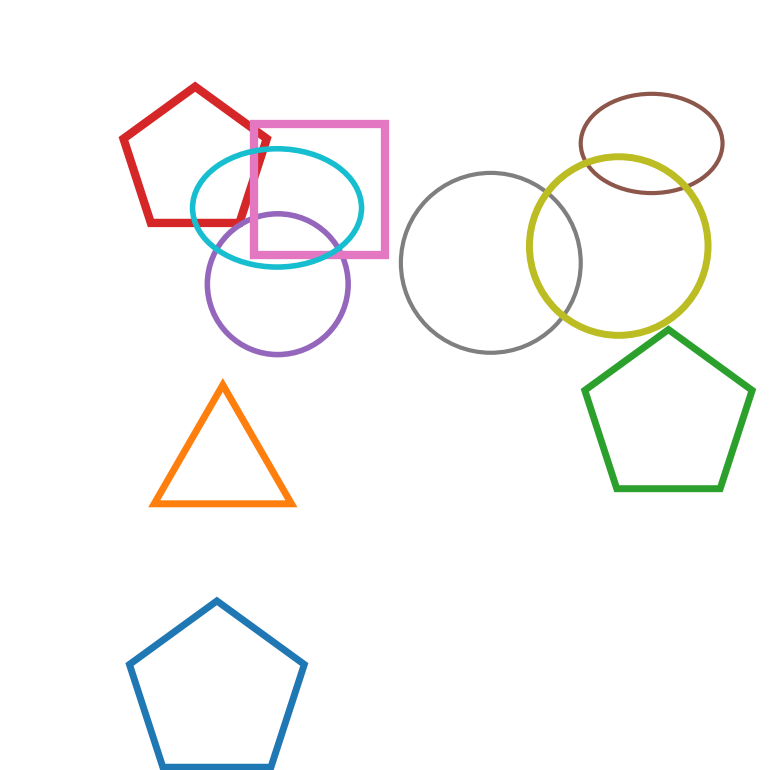[{"shape": "pentagon", "thickness": 2.5, "radius": 0.6, "center": [0.282, 0.1]}, {"shape": "triangle", "thickness": 2.5, "radius": 0.51, "center": [0.289, 0.397]}, {"shape": "pentagon", "thickness": 2.5, "radius": 0.57, "center": [0.868, 0.458]}, {"shape": "pentagon", "thickness": 3, "radius": 0.49, "center": [0.253, 0.79]}, {"shape": "circle", "thickness": 2, "radius": 0.46, "center": [0.361, 0.631]}, {"shape": "oval", "thickness": 1.5, "radius": 0.46, "center": [0.846, 0.814]}, {"shape": "square", "thickness": 3, "radius": 0.42, "center": [0.415, 0.754]}, {"shape": "circle", "thickness": 1.5, "radius": 0.58, "center": [0.637, 0.659]}, {"shape": "circle", "thickness": 2.5, "radius": 0.58, "center": [0.804, 0.68]}, {"shape": "oval", "thickness": 2, "radius": 0.55, "center": [0.36, 0.73]}]